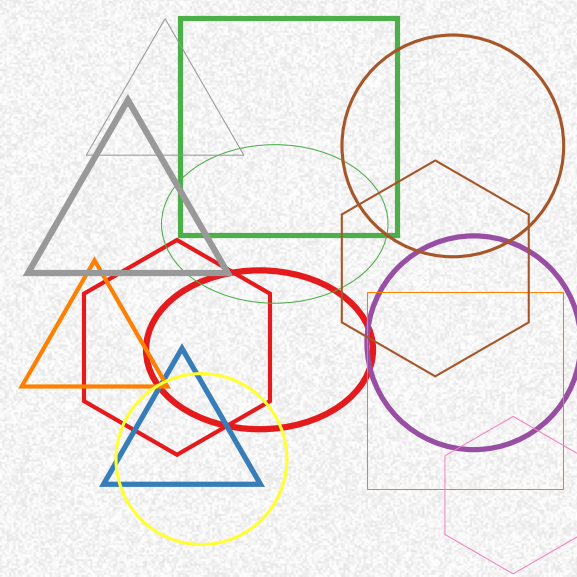[{"shape": "hexagon", "thickness": 2, "radius": 0.93, "center": [0.306, 0.398]}, {"shape": "oval", "thickness": 3, "radius": 0.98, "center": [0.449, 0.393]}, {"shape": "triangle", "thickness": 2.5, "radius": 0.78, "center": [0.315, 0.239]}, {"shape": "square", "thickness": 2.5, "radius": 0.94, "center": [0.499, 0.78]}, {"shape": "oval", "thickness": 0.5, "radius": 0.98, "center": [0.476, 0.611]}, {"shape": "circle", "thickness": 2.5, "radius": 0.93, "center": [0.821, 0.406]}, {"shape": "square", "thickness": 0.5, "radius": 0.85, "center": [0.805, 0.323]}, {"shape": "triangle", "thickness": 2, "radius": 0.73, "center": [0.164, 0.403]}, {"shape": "circle", "thickness": 1.5, "radius": 0.74, "center": [0.349, 0.204]}, {"shape": "hexagon", "thickness": 1, "radius": 0.93, "center": [0.754, 0.534]}, {"shape": "circle", "thickness": 1.5, "radius": 0.96, "center": [0.784, 0.746]}, {"shape": "hexagon", "thickness": 0.5, "radius": 0.68, "center": [0.889, 0.142]}, {"shape": "triangle", "thickness": 3, "radius": 1.0, "center": [0.222, 0.626]}, {"shape": "triangle", "thickness": 0.5, "radius": 0.79, "center": [0.286, 0.809]}]